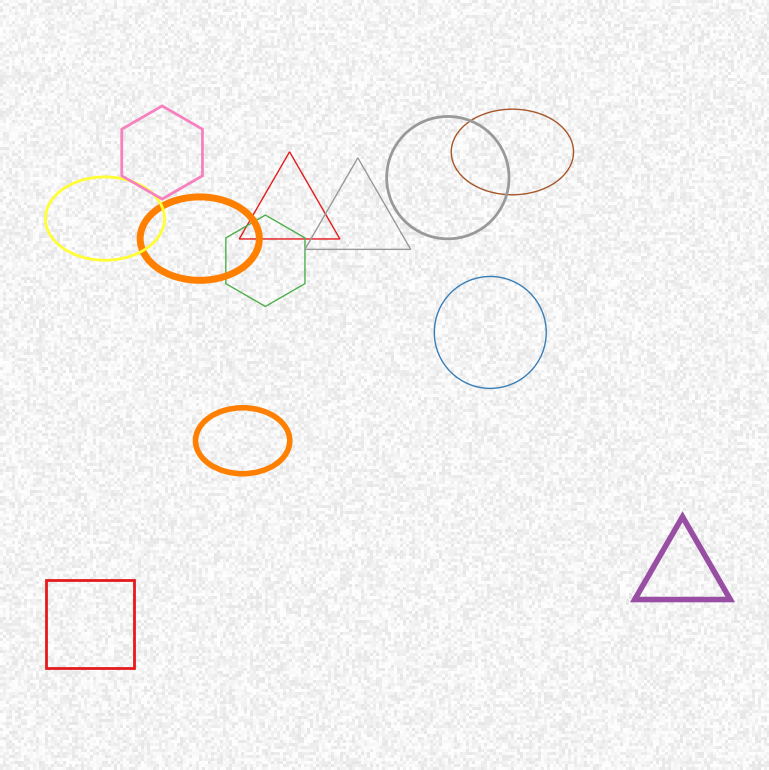[{"shape": "triangle", "thickness": 0.5, "radius": 0.38, "center": [0.376, 0.727]}, {"shape": "square", "thickness": 1, "radius": 0.29, "center": [0.116, 0.189]}, {"shape": "circle", "thickness": 0.5, "radius": 0.36, "center": [0.637, 0.568]}, {"shape": "hexagon", "thickness": 0.5, "radius": 0.3, "center": [0.345, 0.661]}, {"shape": "triangle", "thickness": 2, "radius": 0.36, "center": [0.886, 0.257]}, {"shape": "oval", "thickness": 2.5, "radius": 0.39, "center": [0.259, 0.69]}, {"shape": "oval", "thickness": 2, "radius": 0.31, "center": [0.315, 0.428]}, {"shape": "oval", "thickness": 1, "radius": 0.39, "center": [0.136, 0.716]}, {"shape": "oval", "thickness": 0.5, "radius": 0.4, "center": [0.665, 0.803]}, {"shape": "hexagon", "thickness": 1, "radius": 0.3, "center": [0.211, 0.802]}, {"shape": "triangle", "thickness": 0.5, "radius": 0.4, "center": [0.465, 0.716]}, {"shape": "circle", "thickness": 1, "radius": 0.4, "center": [0.582, 0.769]}]